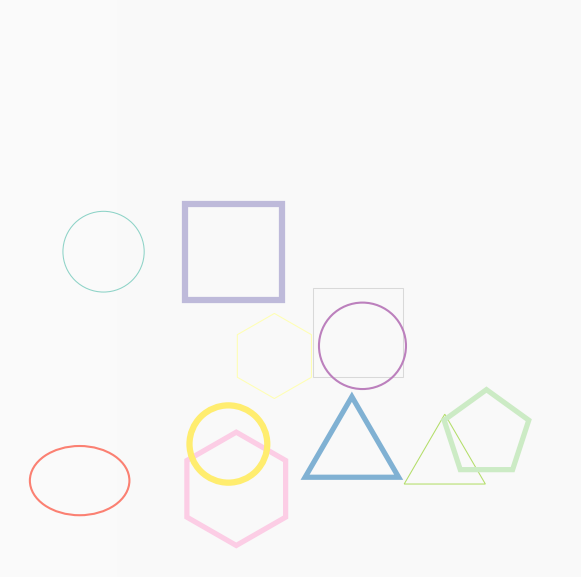[{"shape": "circle", "thickness": 0.5, "radius": 0.35, "center": [0.178, 0.563]}, {"shape": "hexagon", "thickness": 0.5, "radius": 0.37, "center": [0.472, 0.383]}, {"shape": "square", "thickness": 3, "radius": 0.42, "center": [0.402, 0.563]}, {"shape": "oval", "thickness": 1, "radius": 0.43, "center": [0.137, 0.167]}, {"shape": "triangle", "thickness": 2.5, "radius": 0.46, "center": [0.605, 0.219]}, {"shape": "triangle", "thickness": 0.5, "radius": 0.4, "center": [0.765, 0.201]}, {"shape": "hexagon", "thickness": 2.5, "radius": 0.49, "center": [0.406, 0.153]}, {"shape": "square", "thickness": 0.5, "radius": 0.39, "center": [0.616, 0.424]}, {"shape": "circle", "thickness": 1, "radius": 0.37, "center": [0.624, 0.4]}, {"shape": "pentagon", "thickness": 2.5, "radius": 0.38, "center": [0.837, 0.248]}, {"shape": "circle", "thickness": 3, "radius": 0.33, "center": [0.393, 0.23]}]